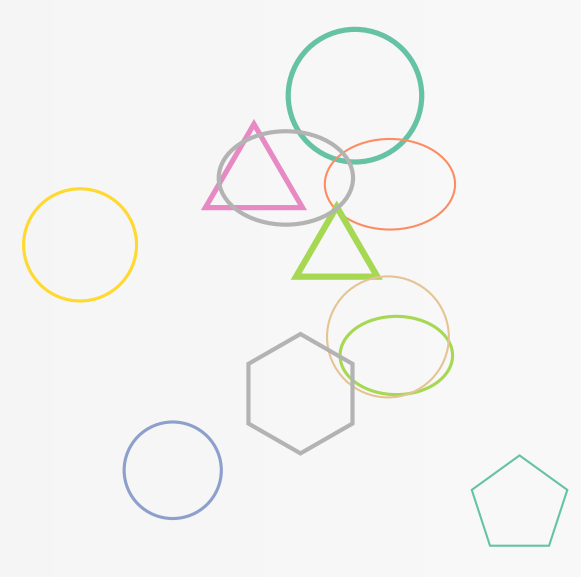[{"shape": "pentagon", "thickness": 1, "radius": 0.43, "center": [0.894, 0.124]}, {"shape": "circle", "thickness": 2.5, "radius": 0.57, "center": [0.611, 0.833]}, {"shape": "oval", "thickness": 1, "radius": 0.56, "center": [0.671, 0.68]}, {"shape": "circle", "thickness": 1.5, "radius": 0.42, "center": [0.297, 0.185]}, {"shape": "triangle", "thickness": 2.5, "radius": 0.48, "center": [0.437, 0.688]}, {"shape": "oval", "thickness": 1.5, "radius": 0.48, "center": [0.682, 0.384]}, {"shape": "triangle", "thickness": 3, "radius": 0.4, "center": [0.579, 0.56]}, {"shape": "circle", "thickness": 1.5, "radius": 0.49, "center": [0.138, 0.575]}, {"shape": "circle", "thickness": 1, "radius": 0.52, "center": [0.667, 0.416]}, {"shape": "oval", "thickness": 2, "radius": 0.58, "center": [0.492, 0.691]}, {"shape": "hexagon", "thickness": 2, "radius": 0.52, "center": [0.517, 0.317]}]